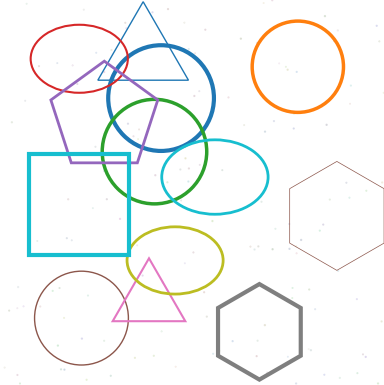[{"shape": "triangle", "thickness": 1, "radius": 0.68, "center": [0.372, 0.86]}, {"shape": "circle", "thickness": 3, "radius": 0.69, "center": [0.418, 0.745]}, {"shape": "circle", "thickness": 2.5, "radius": 0.59, "center": [0.774, 0.827]}, {"shape": "circle", "thickness": 2.5, "radius": 0.68, "center": [0.401, 0.606]}, {"shape": "oval", "thickness": 1.5, "radius": 0.63, "center": [0.206, 0.847]}, {"shape": "pentagon", "thickness": 2, "radius": 0.73, "center": [0.271, 0.695]}, {"shape": "hexagon", "thickness": 0.5, "radius": 0.71, "center": [0.875, 0.439]}, {"shape": "circle", "thickness": 1, "radius": 0.61, "center": [0.212, 0.174]}, {"shape": "triangle", "thickness": 1.5, "radius": 0.54, "center": [0.387, 0.22]}, {"shape": "hexagon", "thickness": 3, "radius": 0.62, "center": [0.674, 0.138]}, {"shape": "oval", "thickness": 2, "radius": 0.62, "center": [0.455, 0.324]}, {"shape": "square", "thickness": 3, "radius": 0.65, "center": [0.205, 0.469]}, {"shape": "oval", "thickness": 2, "radius": 0.69, "center": [0.558, 0.54]}]